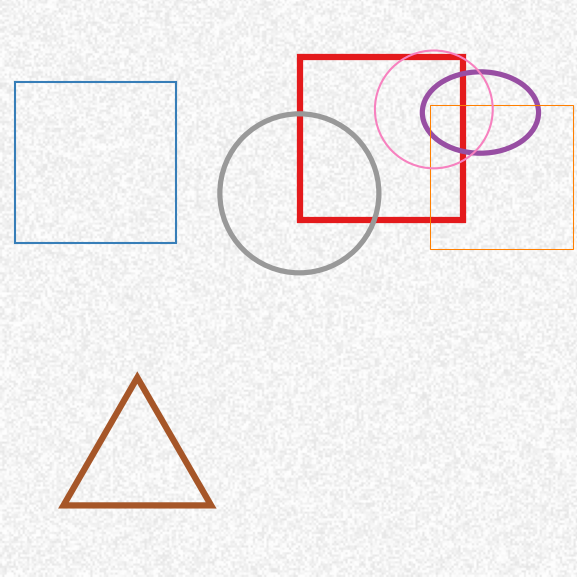[{"shape": "square", "thickness": 3, "radius": 0.71, "center": [0.66, 0.76]}, {"shape": "square", "thickness": 1, "radius": 0.7, "center": [0.166, 0.717]}, {"shape": "oval", "thickness": 2.5, "radius": 0.5, "center": [0.832, 0.804]}, {"shape": "square", "thickness": 0.5, "radius": 0.62, "center": [0.868, 0.692]}, {"shape": "triangle", "thickness": 3, "radius": 0.74, "center": [0.238, 0.198]}, {"shape": "circle", "thickness": 1, "radius": 0.51, "center": [0.751, 0.81]}, {"shape": "circle", "thickness": 2.5, "radius": 0.69, "center": [0.518, 0.664]}]